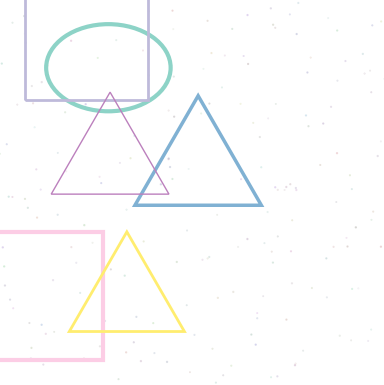[{"shape": "oval", "thickness": 3, "radius": 0.81, "center": [0.282, 0.824]}, {"shape": "square", "thickness": 2, "radius": 0.79, "center": [0.225, 0.899]}, {"shape": "triangle", "thickness": 2.5, "radius": 0.95, "center": [0.515, 0.562]}, {"shape": "square", "thickness": 3, "radius": 0.83, "center": [0.101, 0.231]}, {"shape": "triangle", "thickness": 1, "radius": 0.88, "center": [0.286, 0.584]}, {"shape": "triangle", "thickness": 2, "radius": 0.86, "center": [0.33, 0.225]}]